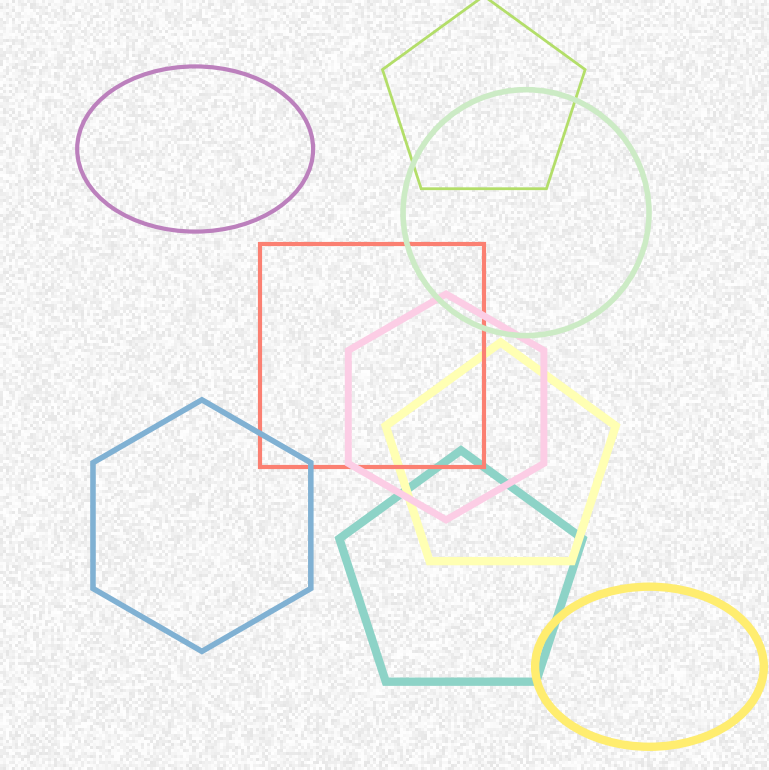[{"shape": "pentagon", "thickness": 3, "radius": 0.83, "center": [0.599, 0.249]}, {"shape": "pentagon", "thickness": 3, "radius": 0.79, "center": [0.65, 0.398]}, {"shape": "square", "thickness": 1.5, "radius": 0.73, "center": [0.483, 0.538]}, {"shape": "hexagon", "thickness": 2, "radius": 0.82, "center": [0.262, 0.317]}, {"shape": "pentagon", "thickness": 1, "radius": 0.69, "center": [0.628, 0.867]}, {"shape": "hexagon", "thickness": 2.5, "radius": 0.73, "center": [0.579, 0.472]}, {"shape": "oval", "thickness": 1.5, "radius": 0.77, "center": [0.253, 0.806]}, {"shape": "circle", "thickness": 2, "radius": 0.8, "center": [0.683, 0.724]}, {"shape": "oval", "thickness": 3, "radius": 0.74, "center": [0.843, 0.134]}]